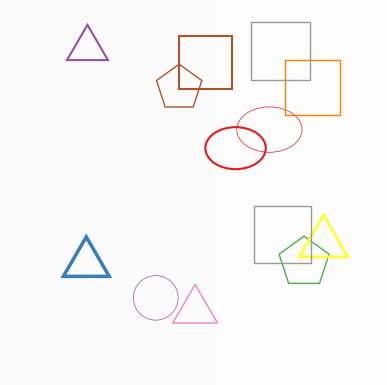[{"shape": "oval", "thickness": 0.5, "radius": 0.42, "center": [0.695, 0.663]}, {"shape": "oval", "thickness": 1.5, "radius": 0.39, "center": [0.608, 0.615]}, {"shape": "triangle", "thickness": 2.5, "radius": 0.34, "center": [0.223, 0.316]}, {"shape": "pentagon", "thickness": 1, "radius": 0.34, "center": [0.785, 0.319]}, {"shape": "triangle", "thickness": 1.5, "radius": 0.31, "center": [0.226, 0.874]}, {"shape": "circle", "thickness": 0.5, "radius": 0.29, "center": [0.402, 0.226]}, {"shape": "square", "thickness": 1, "radius": 0.36, "center": [0.807, 0.773]}, {"shape": "triangle", "thickness": 2, "radius": 0.36, "center": [0.835, 0.369]}, {"shape": "square", "thickness": 1.5, "radius": 0.34, "center": [0.531, 0.837]}, {"shape": "pentagon", "thickness": 1, "radius": 0.31, "center": [0.462, 0.772]}, {"shape": "triangle", "thickness": 1, "radius": 0.33, "center": [0.504, 0.194]}, {"shape": "square", "thickness": 1, "radius": 0.37, "center": [0.728, 0.391]}, {"shape": "square", "thickness": 1, "radius": 0.38, "center": [0.725, 0.868]}]